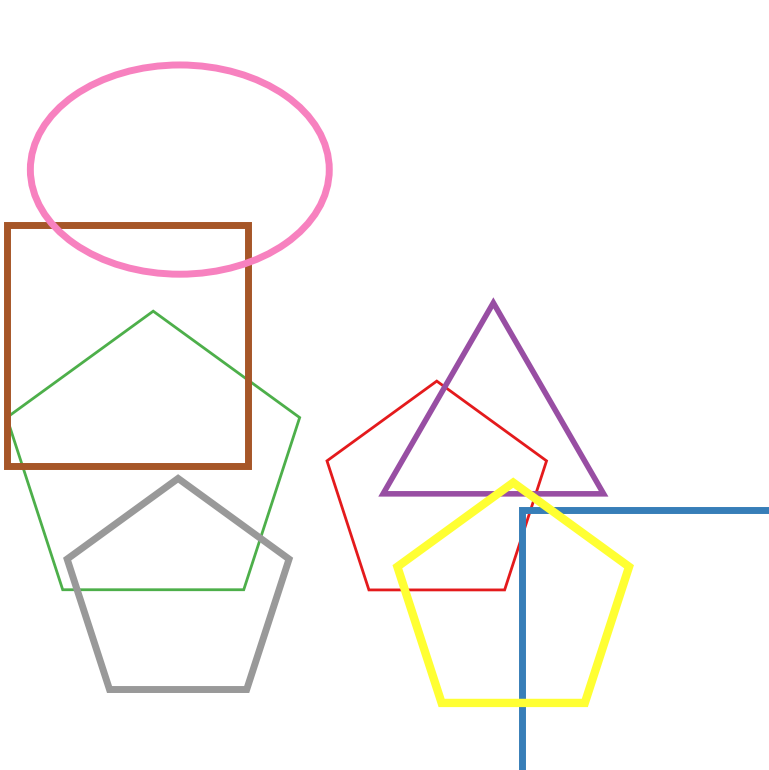[{"shape": "pentagon", "thickness": 1, "radius": 0.75, "center": [0.567, 0.355]}, {"shape": "square", "thickness": 2.5, "radius": 0.95, "center": [0.867, 0.148]}, {"shape": "pentagon", "thickness": 1, "radius": 1.0, "center": [0.199, 0.396]}, {"shape": "triangle", "thickness": 2, "radius": 0.83, "center": [0.641, 0.441]}, {"shape": "pentagon", "thickness": 3, "radius": 0.79, "center": [0.667, 0.215]}, {"shape": "square", "thickness": 2.5, "radius": 0.78, "center": [0.166, 0.551]}, {"shape": "oval", "thickness": 2.5, "radius": 0.97, "center": [0.234, 0.78]}, {"shape": "pentagon", "thickness": 2.5, "radius": 0.76, "center": [0.231, 0.227]}]